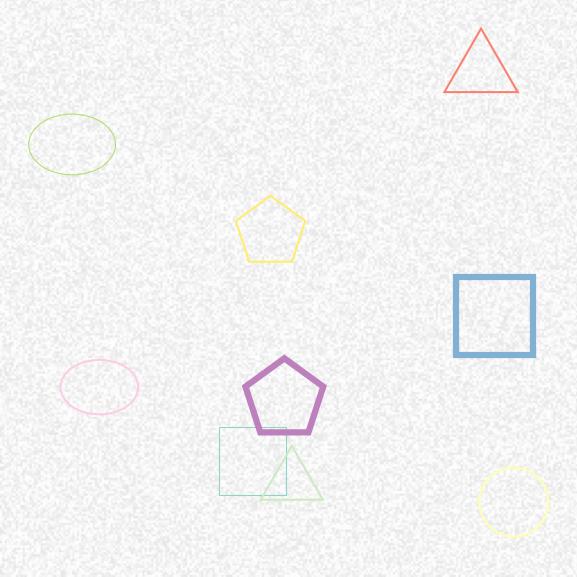[{"shape": "square", "thickness": 0.5, "radius": 0.29, "center": [0.437, 0.201]}, {"shape": "circle", "thickness": 1, "radius": 0.3, "center": [0.89, 0.13]}, {"shape": "triangle", "thickness": 1, "radius": 0.37, "center": [0.833, 0.876]}, {"shape": "square", "thickness": 3, "radius": 0.34, "center": [0.856, 0.452]}, {"shape": "oval", "thickness": 0.5, "radius": 0.38, "center": [0.125, 0.749]}, {"shape": "oval", "thickness": 1, "radius": 0.34, "center": [0.172, 0.329]}, {"shape": "pentagon", "thickness": 3, "radius": 0.35, "center": [0.492, 0.308]}, {"shape": "triangle", "thickness": 1, "radius": 0.31, "center": [0.505, 0.165]}, {"shape": "pentagon", "thickness": 1, "radius": 0.32, "center": [0.468, 0.597]}]